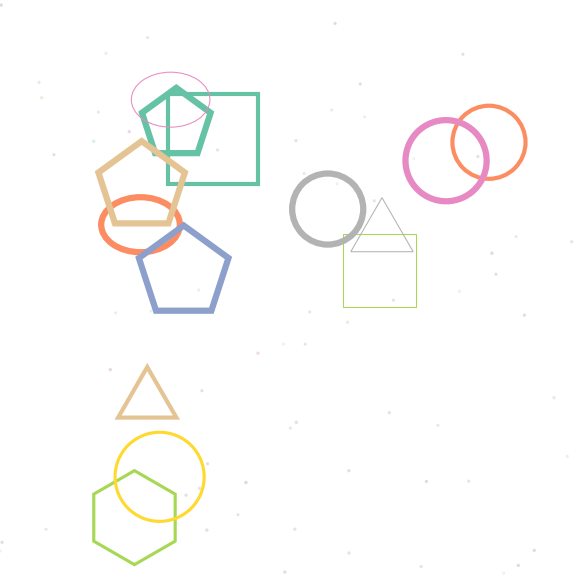[{"shape": "pentagon", "thickness": 3, "radius": 0.31, "center": [0.305, 0.785]}, {"shape": "square", "thickness": 2, "radius": 0.39, "center": [0.369, 0.759]}, {"shape": "oval", "thickness": 3, "radius": 0.34, "center": [0.243, 0.61]}, {"shape": "circle", "thickness": 2, "radius": 0.32, "center": [0.847, 0.753]}, {"shape": "pentagon", "thickness": 3, "radius": 0.41, "center": [0.318, 0.527]}, {"shape": "oval", "thickness": 0.5, "radius": 0.34, "center": [0.295, 0.827]}, {"shape": "circle", "thickness": 3, "radius": 0.35, "center": [0.772, 0.721]}, {"shape": "hexagon", "thickness": 1.5, "radius": 0.41, "center": [0.233, 0.103]}, {"shape": "square", "thickness": 0.5, "radius": 0.32, "center": [0.658, 0.531]}, {"shape": "circle", "thickness": 1.5, "radius": 0.39, "center": [0.276, 0.173]}, {"shape": "triangle", "thickness": 2, "radius": 0.29, "center": [0.255, 0.305]}, {"shape": "pentagon", "thickness": 3, "radius": 0.39, "center": [0.245, 0.676]}, {"shape": "triangle", "thickness": 0.5, "radius": 0.31, "center": [0.661, 0.594]}, {"shape": "circle", "thickness": 3, "radius": 0.31, "center": [0.567, 0.637]}]